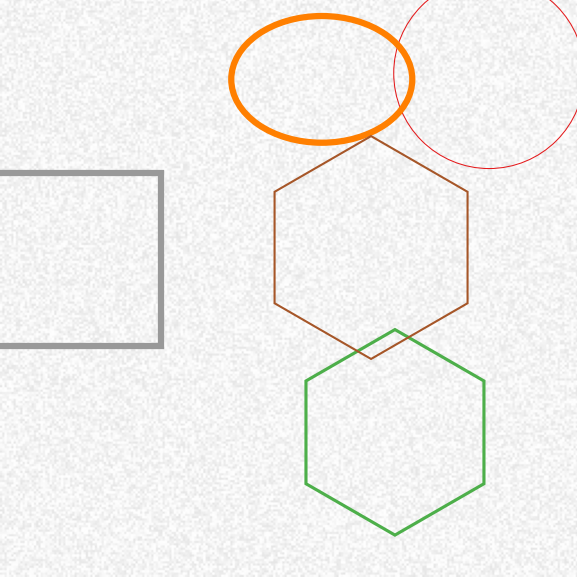[{"shape": "circle", "thickness": 0.5, "radius": 0.83, "center": [0.847, 0.872]}, {"shape": "hexagon", "thickness": 1.5, "radius": 0.89, "center": [0.684, 0.251]}, {"shape": "oval", "thickness": 3, "radius": 0.78, "center": [0.557, 0.862]}, {"shape": "hexagon", "thickness": 1, "radius": 0.96, "center": [0.643, 0.571]}, {"shape": "square", "thickness": 3, "radius": 0.75, "center": [0.13, 0.549]}]